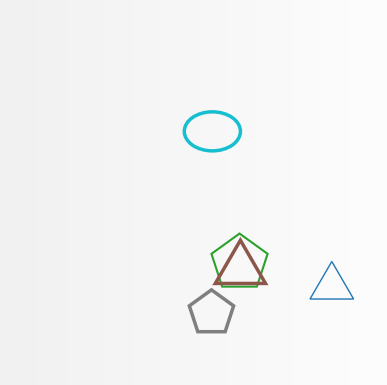[{"shape": "triangle", "thickness": 1, "radius": 0.32, "center": [0.856, 0.256]}, {"shape": "pentagon", "thickness": 1.5, "radius": 0.38, "center": [0.618, 0.317]}, {"shape": "triangle", "thickness": 2.5, "radius": 0.37, "center": [0.62, 0.301]}, {"shape": "pentagon", "thickness": 2.5, "radius": 0.3, "center": [0.546, 0.187]}, {"shape": "oval", "thickness": 2.5, "radius": 0.36, "center": [0.548, 0.659]}]